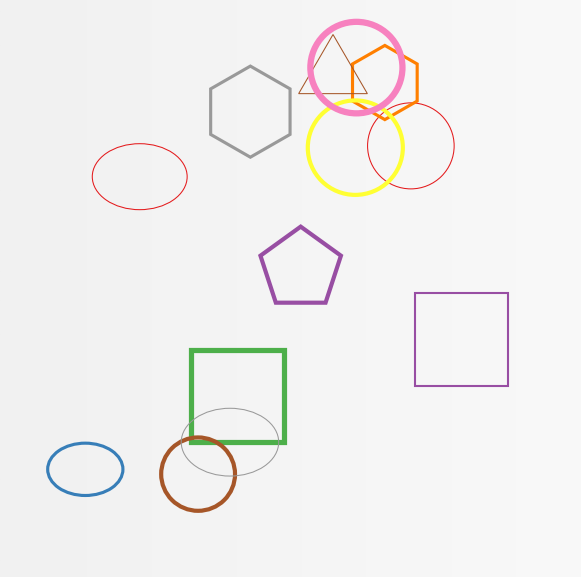[{"shape": "oval", "thickness": 0.5, "radius": 0.41, "center": [0.24, 0.693]}, {"shape": "circle", "thickness": 0.5, "radius": 0.37, "center": [0.707, 0.747]}, {"shape": "oval", "thickness": 1.5, "radius": 0.32, "center": [0.147, 0.186]}, {"shape": "square", "thickness": 2.5, "radius": 0.4, "center": [0.409, 0.313]}, {"shape": "square", "thickness": 1, "radius": 0.4, "center": [0.795, 0.411]}, {"shape": "pentagon", "thickness": 2, "radius": 0.36, "center": [0.517, 0.534]}, {"shape": "hexagon", "thickness": 1.5, "radius": 0.32, "center": [0.662, 0.856]}, {"shape": "circle", "thickness": 2, "radius": 0.41, "center": [0.611, 0.743]}, {"shape": "circle", "thickness": 2, "radius": 0.32, "center": [0.341, 0.178]}, {"shape": "triangle", "thickness": 0.5, "radius": 0.34, "center": [0.573, 0.871]}, {"shape": "circle", "thickness": 3, "radius": 0.4, "center": [0.613, 0.882]}, {"shape": "hexagon", "thickness": 1.5, "radius": 0.39, "center": [0.431, 0.806]}, {"shape": "oval", "thickness": 0.5, "radius": 0.42, "center": [0.396, 0.233]}]